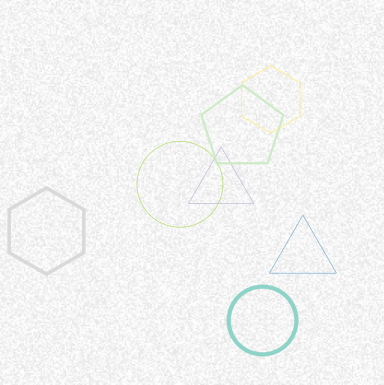[{"shape": "circle", "thickness": 3, "radius": 0.44, "center": [0.682, 0.168]}, {"shape": "triangle", "thickness": 0.5, "radius": 0.49, "center": [0.575, 0.52]}, {"shape": "triangle", "thickness": 0.5, "radius": 0.5, "center": [0.787, 0.341]}, {"shape": "circle", "thickness": 0.5, "radius": 0.56, "center": [0.467, 0.521]}, {"shape": "hexagon", "thickness": 2.5, "radius": 0.56, "center": [0.121, 0.4]}, {"shape": "pentagon", "thickness": 1.5, "radius": 0.56, "center": [0.629, 0.667]}, {"shape": "hexagon", "thickness": 0.5, "radius": 0.44, "center": [0.704, 0.742]}]